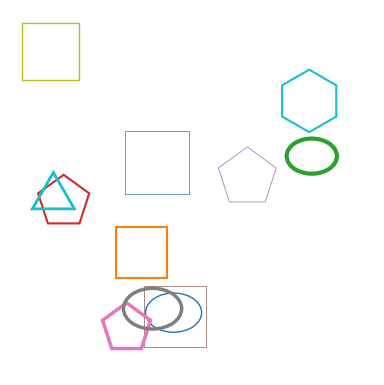[{"shape": "square", "thickness": 0.5, "radius": 0.41, "center": [0.408, 0.579]}, {"shape": "oval", "thickness": 1, "radius": 0.36, "center": [0.451, 0.188]}, {"shape": "square", "thickness": 1.5, "radius": 0.33, "center": [0.367, 0.345]}, {"shape": "oval", "thickness": 3, "radius": 0.33, "center": [0.81, 0.594]}, {"shape": "pentagon", "thickness": 1.5, "radius": 0.35, "center": [0.165, 0.476]}, {"shape": "pentagon", "thickness": 0.5, "radius": 0.39, "center": [0.642, 0.539]}, {"shape": "square", "thickness": 0.5, "radius": 0.4, "center": [0.455, 0.178]}, {"shape": "pentagon", "thickness": 2.5, "radius": 0.33, "center": [0.329, 0.148]}, {"shape": "oval", "thickness": 2.5, "radius": 0.38, "center": [0.396, 0.198]}, {"shape": "square", "thickness": 1, "radius": 0.37, "center": [0.131, 0.867]}, {"shape": "triangle", "thickness": 2, "radius": 0.32, "center": [0.139, 0.489]}, {"shape": "hexagon", "thickness": 1.5, "radius": 0.41, "center": [0.803, 0.738]}]